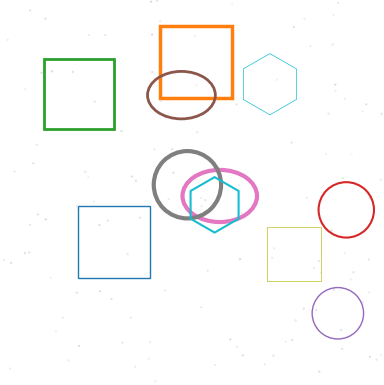[{"shape": "square", "thickness": 1, "radius": 0.47, "center": [0.296, 0.371]}, {"shape": "square", "thickness": 2.5, "radius": 0.47, "center": [0.509, 0.839]}, {"shape": "square", "thickness": 2, "radius": 0.46, "center": [0.206, 0.755]}, {"shape": "circle", "thickness": 1.5, "radius": 0.36, "center": [0.899, 0.455]}, {"shape": "circle", "thickness": 1, "radius": 0.33, "center": [0.878, 0.186]}, {"shape": "oval", "thickness": 2, "radius": 0.44, "center": [0.471, 0.753]}, {"shape": "oval", "thickness": 3, "radius": 0.48, "center": [0.571, 0.491]}, {"shape": "circle", "thickness": 3, "radius": 0.44, "center": [0.487, 0.52]}, {"shape": "square", "thickness": 0.5, "radius": 0.35, "center": [0.764, 0.339]}, {"shape": "hexagon", "thickness": 0.5, "radius": 0.4, "center": [0.701, 0.781]}, {"shape": "hexagon", "thickness": 1.5, "radius": 0.36, "center": [0.557, 0.468]}]